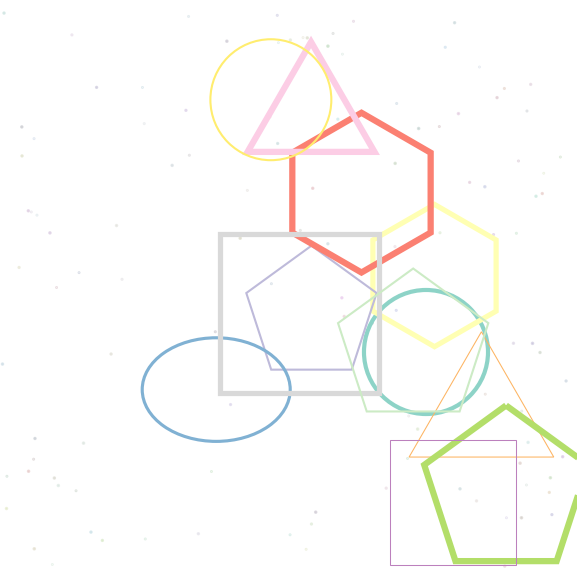[{"shape": "circle", "thickness": 2, "radius": 0.54, "center": [0.738, 0.39]}, {"shape": "hexagon", "thickness": 2.5, "radius": 0.62, "center": [0.752, 0.522]}, {"shape": "pentagon", "thickness": 1, "radius": 0.59, "center": [0.539, 0.455]}, {"shape": "hexagon", "thickness": 3, "radius": 0.69, "center": [0.626, 0.666]}, {"shape": "oval", "thickness": 1.5, "radius": 0.64, "center": [0.374, 0.325]}, {"shape": "triangle", "thickness": 0.5, "radius": 0.72, "center": [0.834, 0.28]}, {"shape": "pentagon", "thickness": 3, "radius": 0.75, "center": [0.876, 0.148]}, {"shape": "triangle", "thickness": 3, "radius": 0.63, "center": [0.539, 0.8]}, {"shape": "square", "thickness": 2.5, "radius": 0.68, "center": [0.518, 0.456]}, {"shape": "square", "thickness": 0.5, "radius": 0.54, "center": [0.784, 0.129]}, {"shape": "pentagon", "thickness": 1, "radius": 0.68, "center": [0.715, 0.397]}, {"shape": "circle", "thickness": 1, "radius": 0.52, "center": [0.469, 0.826]}]